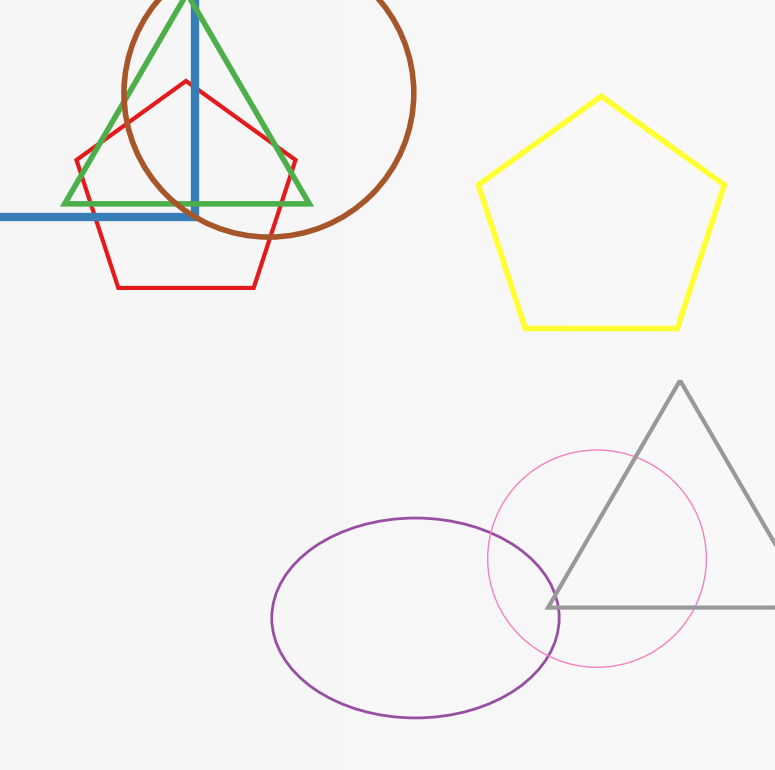[{"shape": "pentagon", "thickness": 1.5, "radius": 0.74, "center": [0.24, 0.746]}, {"shape": "square", "thickness": 3, "radius": 0.74, "center": [0.102, 0.867]}, {"shape": "triangle", "thickness": 2, "radius": 0.91, "center": [0.241, 0.826]}, {"shape": "oval", "thickness": 1, "radius": 0.93, "center": [0.536, 0.197]}, {"shape": "pentagon", "thickness": 2, "radius": 0.83, "center": [0.776, 0.708]}, {"shape": "circle", "thickness": 2, "radius": 0.93, "center": [0.347, 0.879]}, {"shape": "circle", "thickness": 0.5, "radius": 0.71, "center": [0.77, 0.274]}, {"shape": "triangle", "thickness": 1.5, "radius": 0.98, "center": [0.878, 0.309]}]